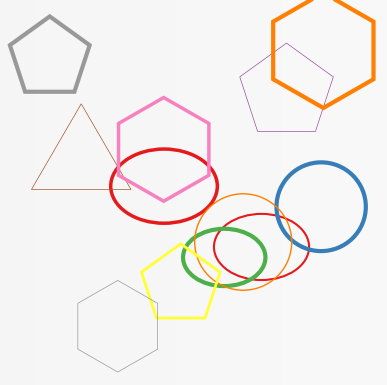[{"shape": "oval", "thickness": 2.5, "radius": 0.69, "center": [0.423, 0.517]}, {"shape": "oval", "thickness": 1.5, "radius": 0.61, "center": [0.675, 0.359]}, {"shape": "circle", "thickness": 3, "radius": 0.58, "center": [0.829, 0.463]}, {"shape": "oval", "thickness": 3, "radius": 0.53, "center": [0.579, 0.331]}, {"shape": "pentagon", "thickness": 0.5, "radius": 0.63, "center": [0.739, 0.761]}, {"shape": "hexagon", "thickness": 3, "radius": 0.75, "center": [0.834, 0.869]}, {"shape": "circle", "thickness": 1, "radius": 0.63, "center": [0.628, 0.371]}, {"shape": "pentagon", "thickness": 2, "radius": 0.53, "center": [0.466, 0.26]}, {"shape": "triangle", "thickness": 0.5, "radius": 0.74, "center": [0.21, 0.582]}, {"shape": "hexagon", "thickness": 2.5, "radius": 0.67, "center": [0.422, 0.612]}, {"shape": "pentagon", "thickness": 3, "radius": 0.54, "center": [0.128, 0.849]}, {"shape": "hexagon", "thickness": 0.5, "radius": 0.59, "center": [0.304, 0.153]}]